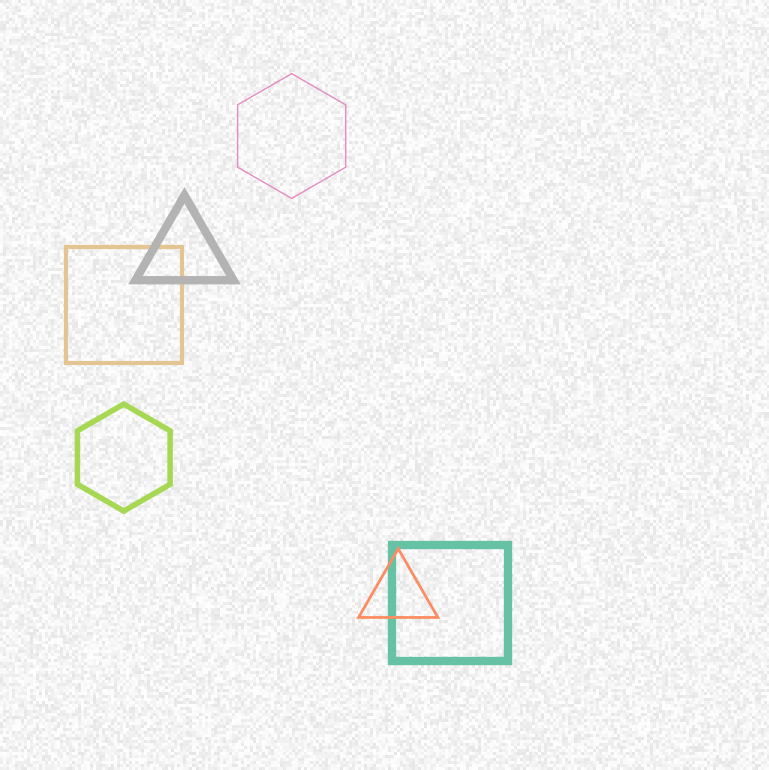[{"shape": "square", "thickness": 3, "radius": 0.37, "center": [0.585, 0.217]}, {"shape": "triangle", "thickness": 1, "radius": 0.3, "center": [0.517, 0.228]}, {"shape": "hexagon", "thickness": 0.5, "radius": 0.41, "center": [0.379, 0.823]}, {"shape": "hexagon", "thickness": 2, "radius": 0.35, "center": [0.161, 0.406]}, {"shape": "square", "thickness": 1.5, "radius": 0.37, "center": [0.161, 0.604]}, {"shape": "triangle", "thickness": 3, "radius": 0.37, "center": [0.24, 0.673]}]